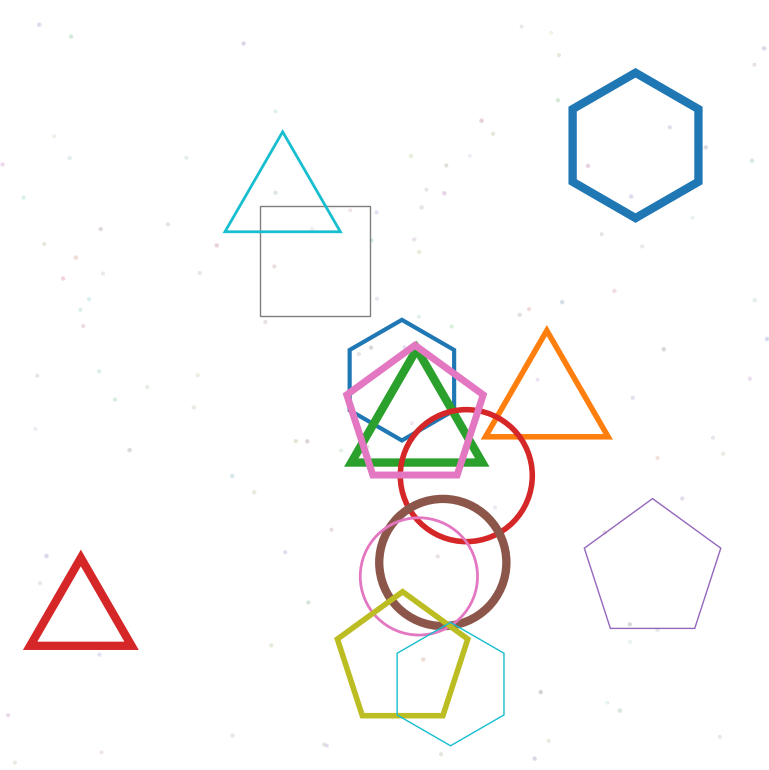[{"shape": "hexagon", "thickness": 3, "radius": 0.47, "center": [0.825, 0.811]}, {"shape": "hexagon", "thickness": 1.5, "radius": 0.39, "center": [0.522, 0.506]}, {"shape": "triangle", "thickness": 2, "radius": 0.46, "center": [0.71, 0.479]}, {"shape": "triangle", "thickness": 3, "radius": 0.49, "center": [0.541, 0.448]}, {"shape": "triangle", "thickness": 3, "radius": 0.38, "center": [0.105, 0.199]}, {"shape": "circle", "thickness": 2, "radius": 0.43, "center": [0.606, 0.382]}, {"shape": "pentagon", "thickness": 0.5, "radius": 0.47, "center": [0.847, 0.259]}, {"shape": "circle", "thickness": 3, "radius": 0.41, "center": [0.575, 0.269]}, {"shape": "pentagon", "thickness": 2.5, "radius": 0.47, "center": [0.539, 0.458]}, {"shape": "circle", "thickness": 1, "radius": 0.38, "center": [0.544, 0.251]}, {"shape": "square", "thickness": 0.5, "radius": 0.36, "center": [0.409, 0.661]}, {"shape": "pentagon", "thickness": 2, "radius": 0.45, "center": [0.523, 0.143]}, {"shape": "triangle", "thickness": 1, "radius": 0.43, "center": [0.367, 0.742]}, {"shape": "hexagon", "thickness": 0.5, "radius": 0.4, "center": [0.585, 0.112]}]